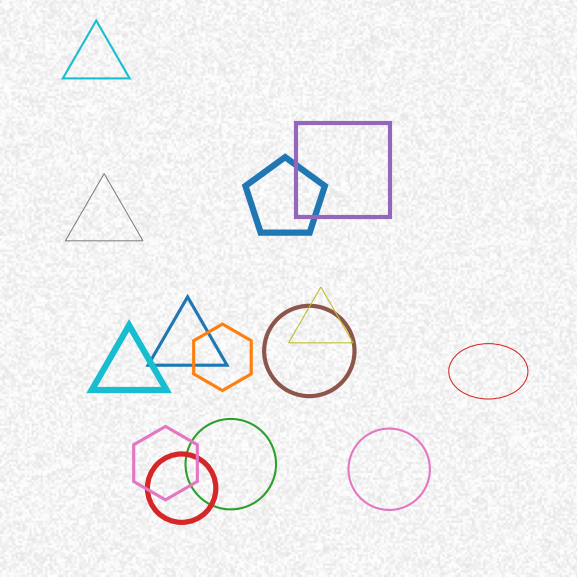[{"shape": "triangle", "thickness": 1.5, "radius": 0.39, "center": [0.325, 0.406]}, {"shape": "pentagon", "thickness": 3, "radius": 0.36, "center": [0.494, 0.655]}, {"shape": "hexagon", "thickness": 1.5, "radius": 0.29, "center": [0.385, 0.38]}, {"shape": "circle", "thickness": 1, "radius": 0.39, "center": [0.4, 0.195]}, {"shape": "circle", "thickness": 2.5, "radius": 0.3, "center": [0.315, 0.154]}, {"shape": "oval", "thickness": 0.5, "radius": 0.34, "center": [0.846, 0.356]}, {"shape": "square", "thickness": 2, "radius": 0.4, "center": [0.594, 0.705]}, {"shape": "circle", "thickness": 2, "radius": 0.39, "center": [0.536, 0.391]}, {"shape": "hexagon", "thickness": 1.5, "radius": 0.32, "center": [0.287, 0.197]}, {"shape": "circle", "thickness": 1, "radius": 0.35, "center": [0.674, 0.187]}, {"shape": "triangle", "thickness": 0.5, "radius": 0.39, "center": [0.18, 0.621]}, {"shape": "triangle", "thickness": 0.5, "radius": 0.32, "center": [0.556, 0.438]}, {"shape": "triangle", "thickness": 3, "radius": 0.37, "center": [0.224, 0.361]}, {"shape": "triangle", "thickness": 1, "radius": 0.33, "center": [0.167, 0.897]}]